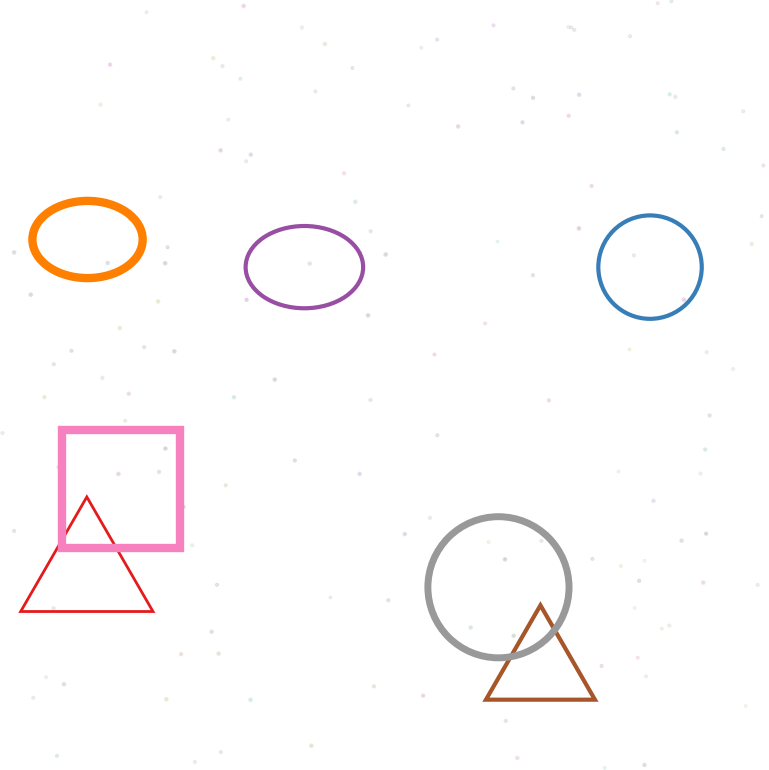[{"shape": "triangle", "thickness": 1, "radius": 0.5, "center": [0.113, 0.255]}, {"shape": "circle", "thickness": 1.5, "radius": 0.34, "center": [0.844, 0.653]}, {"shape": "oval", "thickness": 1.5, "radius": 0.38, "center": [0.395, 0.653]}, {"shape": "oval", "thickness": 3, "radius": 0.36, "center": [0.114, 0.689]}, {"shape": "triangle", "thickness": 1.5, "radius": 0.41, "center": [0.702, 0.132]}, {"shape": "square", "thickness": 3, "radius": 0.38, "center": [0.157, 0.365]}, {"shape": "circle", "thickness": 2.5, "radius": 0.46, "center": [0.647, 0.237]}]